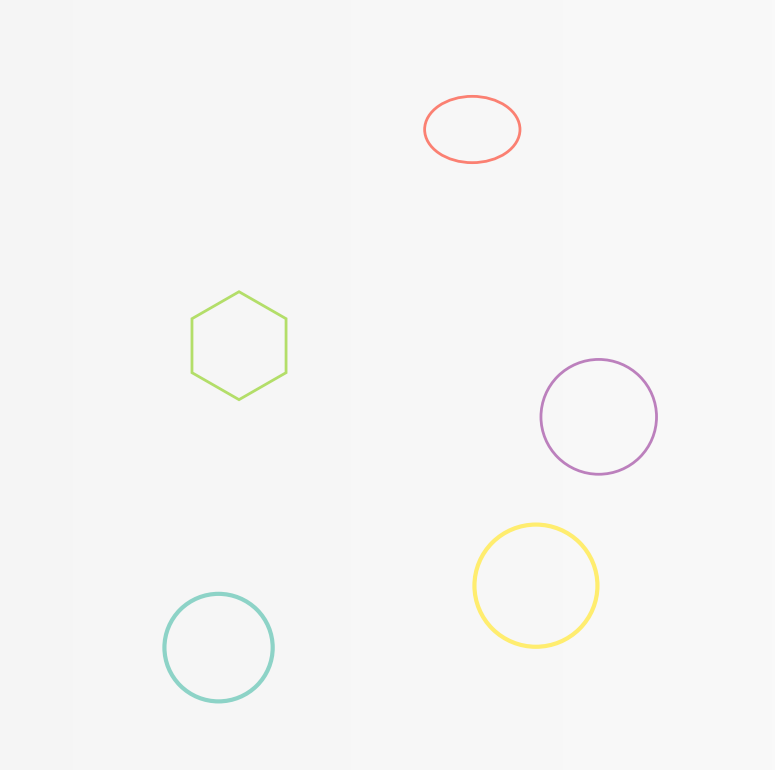[{"shape": "circle", "thickness": 1.5, "radius": 0.35, "center": [0.282, 0.159]}, {"shape": "oval", "thickness": 1, "radius": 0.31, "center": [0.609, 0.832]}, {"shape": "hexagon", "thickness": 1, "radius": 0.35, "center": [0.308, 0.551]}, {"shape": "circle", "thickness": 1, "radius": 0.37, "center": [0.773, 0.459]}, {"shape": "circle", "thickness": 1.5, "radius": 0.4, "center": [0.692, 0.239]}]